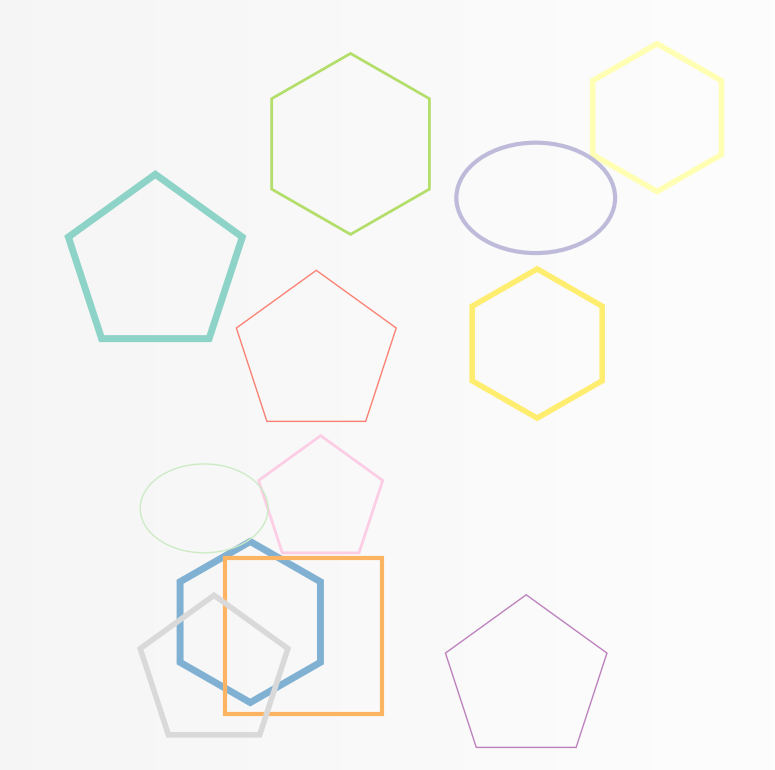[{"shape": "pentagon", "thickness": 2.5, "radius": 0.59, "center": [0.2, 0.656]}, {"shape": "hexagon", "thickness": 2, "radius": 0.48, "center": [0.848, 0.847]}, {"shape": "oval", "thickness": 1.5, "radius": 0.51, "center": [0.691, 0.743]}, {"shape": "pentagon", "thickness": 0.5, "radius": 0.54, "center": [0.408, 0.54]}, {"shape": "hexagon", "thickness": 2.5, "radius": 0.52, "center": [0.323, 0.192]}, {"shape": "square", "thickness": 1.5, "radius": 0.51, "center": [0.392, 0.174]}, {"shape": "hexagon", "thickness": 1, "radius": 0.59, "center": [0.452, 0.813]}, {"shape": "pentagon", "thickness": 1, "radius": 0.42, "center": [0.414, 0.35]}, {"shape": "pentagon", "thickness": 2, "radius": 0.5, "center": [0.276, 0.127]}, {"shape": "pentagon", "thickness": 0.5, "radius": 0.55, "center": [0.679, 0.118]}, {"shape": "oval", "thickness": 0.5, "radius": 0.41, "center": [0.263, 0.34]}, {"shape": "hexagon", "thickness": 2, "radius": 0.48, "center": [0.693, 0.554]}]